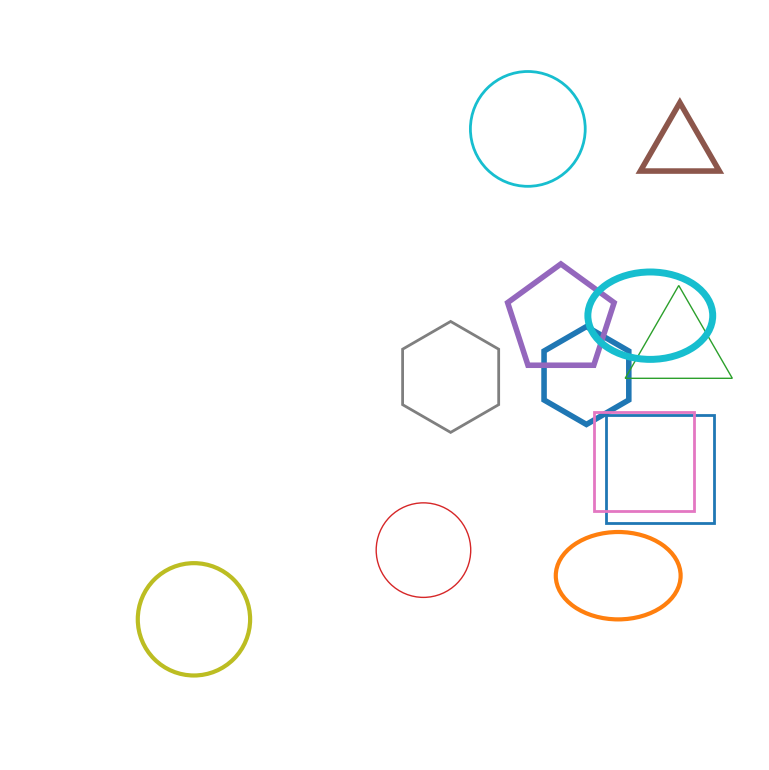[{"shape": "hexagon", "thickness": 2, "radius": 0.32, "center": [0.762, 0.512]}, {"shape": "square", "thickness": 1, "radius": 0.35, "center": [0.857, 0.391]}, {"shape": "oval", "thickness": 1.5, "radius": 0.41, "center": [0.803, 0.252]}, {"shape": "triangle", "thickness": 0.5, "radius": 0.4, "center": [0.881, 0.549]}, {"shape": "circle", "thickness": 0.5, "radius": 0.31, "center": [0.55, 0.286]}, {"shape": "pentagon", "thickness": 2, "radius": 0.36, "center": [0.728, 0.584]}, {"shape": "triangle", "thickness": 2, "radius": 0.3, "center": [0.883, 0.807]}, {"shape": "square", "thickness": 1, "radius": 0.32, "center": [0.837, 0.401]}, {"shape": "hexagon", "thickness": 1, "radius": 0.36, "center": [0.585, 0.51]}, {"shape": "circle", "thickness": 1.5, "radius": 0.36, "center": [0.252, 0.196]}, {"shape": "circle", "thickness": 1, "radius": 0.37, "center": [0.685, 0.833]}, {"shape": "oval", "thickness": 2.5, "radius": 0.41, "center": [0.845, 0.59]}]